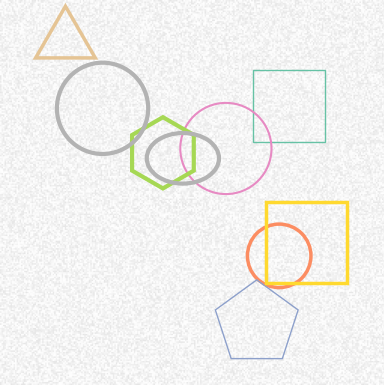[{"shape": "square", "thickness": 1, "radius": 0.47, "center": [0.75, 0.724]}, {"shape": "circle", "thickness": 2.5, "radius": 0.41, "center": [0.725, 0.335]}, {"shape": "pentagon", "thickness": 1, "radius": 0.57, "center": [0.667, 0.16]}, {"shape": "circle", "thickness": 1.5, "radius": 0.59, "center": [0.587, 0.614]}, {"shape": "hexagon", "thickness": 3, "radius": 0.46, "center": [0.423, 0.603]}, {"shape": "square", "thickness": 2.5, "radius": 0.53, "center": [0.797, 0.371]}, {"shape": "triangle", "thickness": 2.5, "radius": 0.45, "center": [0.17, 0.894]}, {"shape": "oval", "thickness": 3, "radius": 0.47, "center": [0.475, 0.589]}, {"shape": "circle", "thickness": 3, "radius": 0.59, "center": [0.266, 0.719]}]